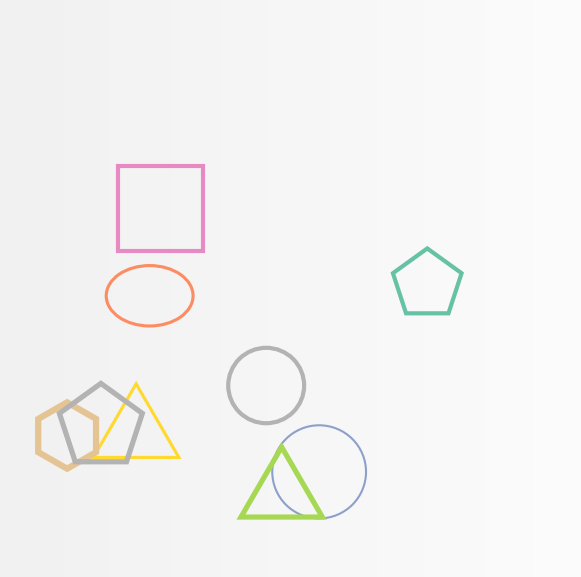[{"shape": "pentagon", "thickness": 2, "radius": 0.31, "center": [0.735, 0.507]}, {"shape": "oval", "thickness": 1.5, "radius": 0.37, "center": [0.257, 0.487]}, {"shape": "circle", "thickness": 1, "radius": 0.4, "center": [0.549, 0.182]}, {"shape": "square", "thickness": 2, "radius": 0.37, "center": [0.277, 0.638]}, {"shape": "triangle", "thickness": 2.5, "radius": 0.4, "center": [0.485, 0.144]}, {"shape": "triangle", "thickness": 1.5, "radius": 0.42, "center": [0.234, 0.25]}, {"shape": "hexagon", "thickness": 3, "radius": 0.29, "center": [0.116, 0.245]}, {"shape": "pentagon", "thickness": 2.5, "radius": 0.38, "center": [0.174, 0.26]}, {"shape": "circle", "thickness": 2, "radius": 0.33, "center": [0.458, 0.332]}]